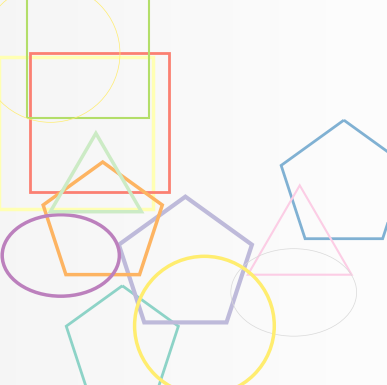[{"shape": "pentagon", "thickness": 2, "radius": 0.76, "center": [0.316, 0.106]}, {"shape": "square", "thickness": 2.5, "radius": 0.99, "center": [0.196, 0.655]}, {"shape": "pentagon", "thickness": 3, "radius": 0.9, "center": [0.478, 0.309]}, {"shape": "square", "thickness": 2, "radius": 0.9, "center": [0.257, 0.682]}, {"shape": "pentagon", "thickness": 2, "radius": 0.85, "center": [0.887, 0.518]}, {"shape": "pentagon", "thickness": 2.5, "radius": 0.81, "center": [0.265, 0.417]}, {"shape": "square", "thickness": 1.5, "radius": 0.79, "center": [0.227, 0.852]}, {"shape": "triangle", "thickness": 1.5, "radius": 0.77, "center": [0.774, 0.364]}, {"shape": "oval", "thickness": 0.5, "radius": 0.81, "center": [0.758, 0.24]}, {"shape": "oval", "thickness": 2.5, "radius": 0.76, "center": [0.157, 0.336]}, {"shape": "triangle", "thickness": 2.5, "radius": 0.68, "center": [0.247, 0.518]}, {"shape": "circle", "thickness": 0.5, "radius": 0.9, "center": [0.13, 0.862]}, {"shape": "circle", "thickness": 2.5, "radius": 0.9, "center": [0.528, 0.154]}]